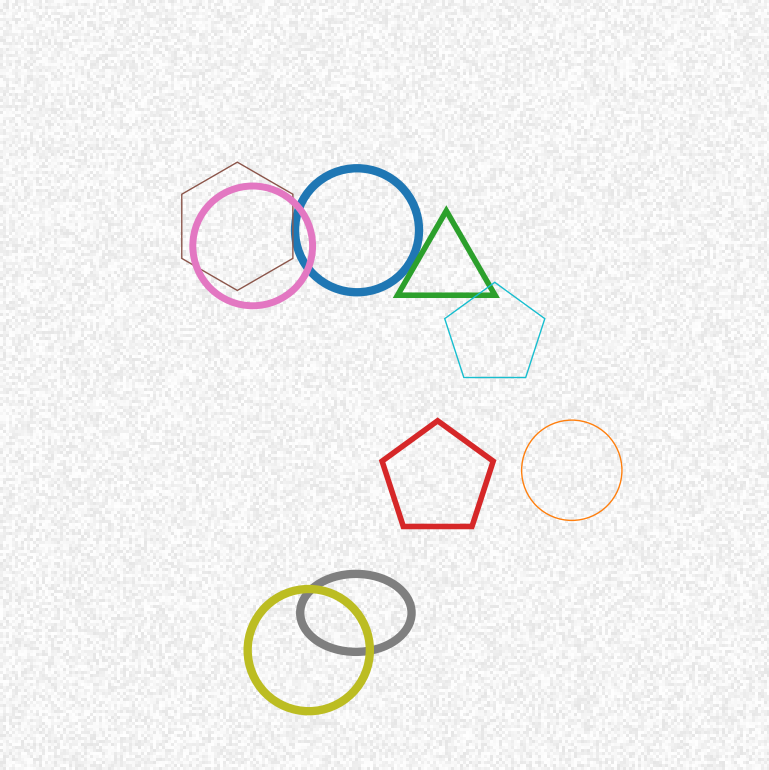[{"shape": "circle", "thickness": 3, "radius": 0.4, "center": [0.464, 0.701]}, {"shape": "circle", "thickness": 0.5, "radius": 0.33, "center": [0.743, 0.389]}, {"shape": "triangle", "thickness": 2, "radius": 0.37, "center": [0.58, 0.653]}, {"shape": "pentagon", "thickness": 2, "radius": 0.38, "center": [0.568, 0.378]}, {"shape": "hexagon", "thickness": 0.5, "radius": 0.42, "center": [0.308, 0.706]}, {"shape": "circle", "thickness": 2.5, "radius": 0.39, "center": [0.328, 0.681]}, {"shape": "oval", "thickness": 3, "radius": 0.36, "center": [0.462, 0.204]}, {"shape": "circle", "thickness": 3, "radius": 0.4, "center": [0.401, 0.156]}, {"shape": "pentagon", "thickness": 0.5, "radius": 0.34, "center": [0.643, 0.565]}]